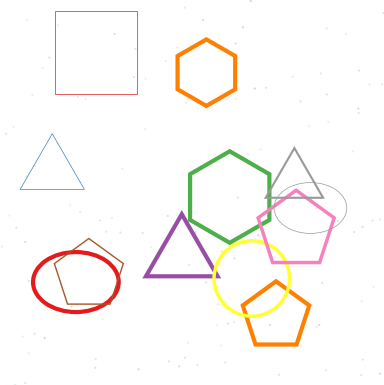[{"shape": "oval", "thickness": 3, "radius": 0.56, "center": [0.197, 0.267]}, {"shape": "square", "thickness": 0.5, "radius": 0.54, "center": [0.249, 0.864]}, {"shape": "triangle", "thickness": 0.5, "radius": 0.48, "center": [0.136, 0.556]}, {"shape": "hexagon", "thickness": 3, "radius": 0.59, "center": [0.597, 0.488]}, {"shape": "triangle", "thickness": 3, "radius": 0.54, "center": [0.472, 0.336]}, {"shape": "hexagon", "thickness": 3, "radius": 0.43, "center": [0.536, 0.811]}, {"shape": "pentagon", "thickness": 3, "radius": 0.45, "center": [0.717, 0.179]}, {"shape": "circle", "thickness": 2.5, "radius": 0.49, "center": [0.654, 0.277]}, {"shape": "pentagon", "thickness": 1, "radius": 0.47, "center": [0.231, 0.286]}, {"shape": "pentagon", "thickness": 2.5, "radius": 0.52, "center": [0.769, 0.402]}, {"shape": "oval", "thickness": 0.5, "radius": 0.47, "center": [0.806, 0.46]}, {"shape": "triangle", "thickness": 1.5, "radius": 0.43, "center": [0.765, 0.529]}]